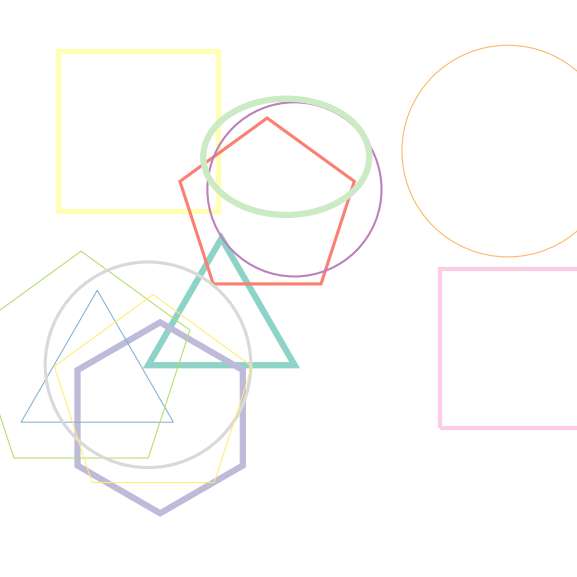[{"shape": "triangle", "thickness": 3, "radius": 0.73, "center": [0.383, 0.44]}, {"shape": "square", "thickness": 2.5, "radius": 0.69, "center": [0.239, 0.773]}, {"shape": "hexagon", "thickness": 3, "radius": 0.83, "center": [0.277, 0.276]}, {"shape": "pentagon", "thickness": 1.5, "radius": 0.79, "center": [0.463, 0.636]}, {"shape": "triangle", "thickness": 0.5, "radius": 0.76, "center": [0.168, 0.344]}, {"shape": "circle", "thickness": 0.5, "radius": 0.92, "center": [0.879, 0.738]}, {"shape": "pentagon", "thickness": 0.5, "radius": 0.99, "center": [0.14, 0.366]}, {"shape": "square", "thickness": 2, "radius": 0.69, "center": [0.9, 0.396]}, {"shape": "circle", "thickness": 1.5, "radius": 0.89, "center": [0.256, 0.367]}, {"shape": "circle", "thickness": 1, "radius": 0.75, "center": [0.51, 0.671]}, {"shape": "oval", "thickness": 3, "radius": 0.72, "center": [0.496, 0.728]}, {"shape": "pentagon", "thickness": 0.5, "radius": 0.9, "center": [0.265, 0.309]}]